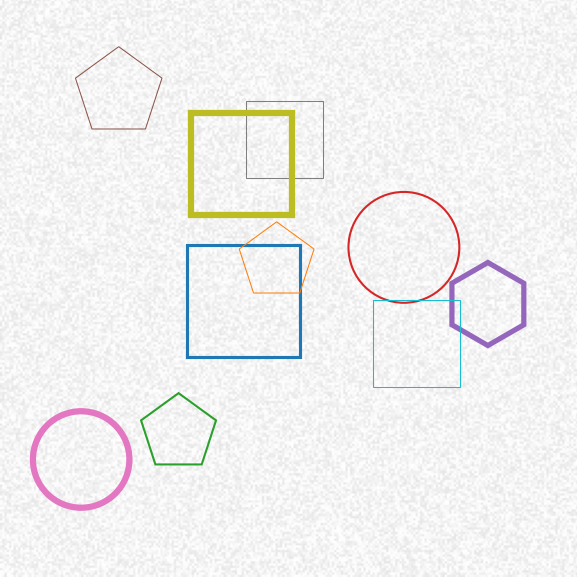[{"shape": "square", "thickness": 1.5, "radius": 0.49, "center": [0.422, 0.477]}, {"shape": "pentagon", "thickness": 0.5, "radius": 0.34, "center": [0.479, 0.547]}, {"shape": "pentagon", "thickness": 1, "radius": 0.34, "center": [0.309, 0.25]}, {"shape": "circle", "thickness": 1, "radius": 0.48, "center": [0.699, 0.571]}, {"shape": "hexagon", "thickness": 2.5, "radius": 0.36, "center": [0.845, 0.473]}, {"shape": "pentagon", "thickness": 0.5, "radius": 0.39, "center": [0.206, 0.839]}, {"shape": "circle", "thickness": 3, "radius": 0.42, "center": [0.141, 0.203]}, {"shape": "square", "thickness": 0.5, "radius": 0.33, "center": [0.492, 0.758]}, {"shape": "square", "thickness": 3, "radius": 0.44, "center": [0.418, 0.715]}, {"shape": "square", "thickness": 0.5, "radius": 0.37, "center": [0.721, 0.404]}]